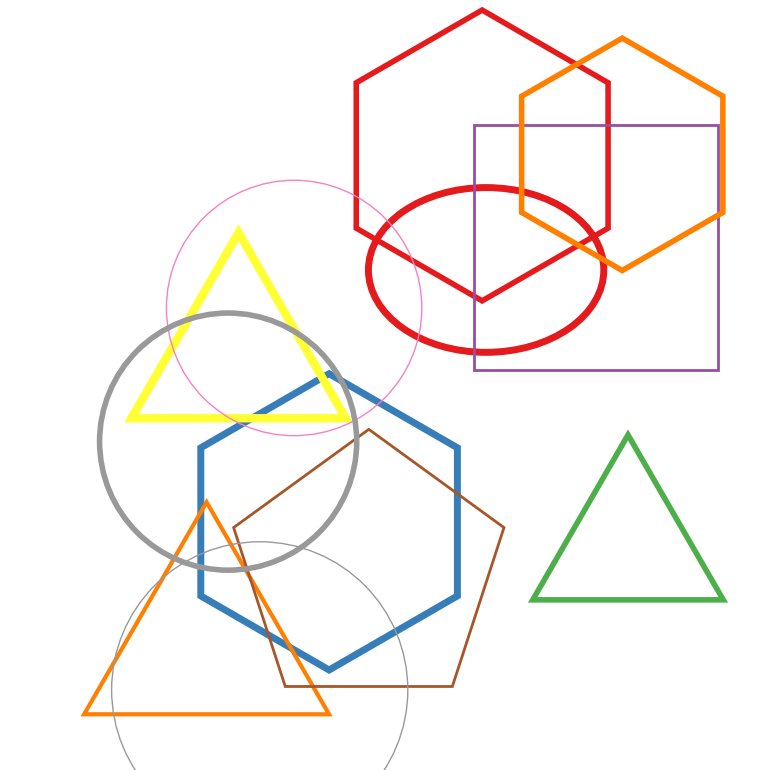[{"shape": "oval", "thickness": 2.5, "radius": 0.76, "center": [0.631, 0.649]}, {"shape": "hexagon", "thickness": 2, "radius": 0.94, "center": [0.626, 0.798]}, {"shape": "hexagon", "thickness": 2.5, "radius": 0.96, "center": [0.427, 0.322]}, {"shape": "triangle", "thickness": 2, "radius": 0.71, "center": [0.816, 0.292]}, {"shape": "square", "thickness": 1, "radius": 0.79, "center": [0.774, 0.679]}, {"shape": "hexagon", "thickness": 2, "radius": 0.75, "center": [0.808, 0.8]}, {"shape": "triangle", "thickness": 1.5, "radius": 0.92, "center": [0.268, 0.164]}, {"shape": "triangle", "thickness": 3, "radius": 0.8, "center": [0.31, 0.537]}, {"shape": "pentagon", "thickness": 1, "radius": 0.92, "center": [0.479, 0.258]}, {"shape": "circle", "thickness": 0.5, "radius": 0.83, "center": [0.382, 0.6]}, {"shape": "circle", "thickness": 0.5, "radius": 0.96, "center": [0.337, 0.104]}, {"shape": "circle", "thickness": 2, "radius": 0.83, "center": [0.296, 0.426]}]